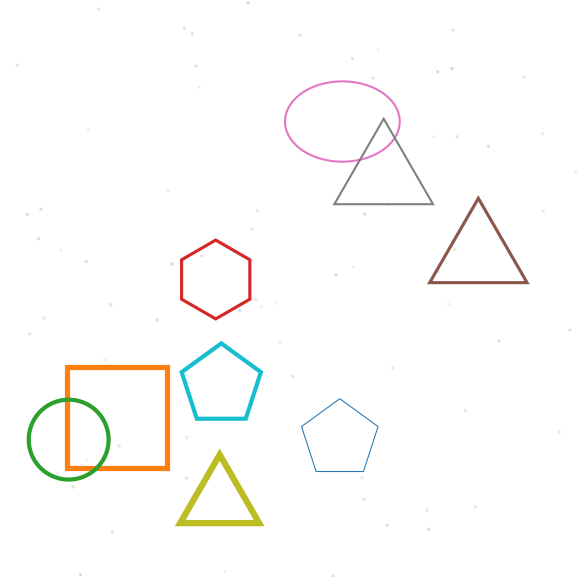[{"shape": "pentagon", "thickness": 0.5, "radius": 0.35, "center": [0.588, 0.239]}, {"shape": "square", "thickness": 2.5, "radius": 0.43, "center": [0.203, 0.277]}, {"shape": "circle", "thickness": 2, "radius": 0.35, "center": [0.119, 0.238]}, {"shape": "hexagon", "thickness": 1.5, "radius": 0.34, "center": [0.374, 0.515]}, {"shape": "triangle", "thickness": 1.5, "radius": 0.49, "center": [0.828, 0.558]}, {"shape": "oval", "thickness": 1, "radius": 0.5, "center": [0.593, 0.789]}, {"shape": "triangle", "thickness": 1, "radius": 0.49, "center": [0.664, 0.695]}, {"shape": "triangle", "thickness": 3, "radius": 0.4, "center": [0.38, 0.133]}, {"shape": "pentagon", "thickness": 2, "radius": 0.36, "center": [0.383, 0.332]}]